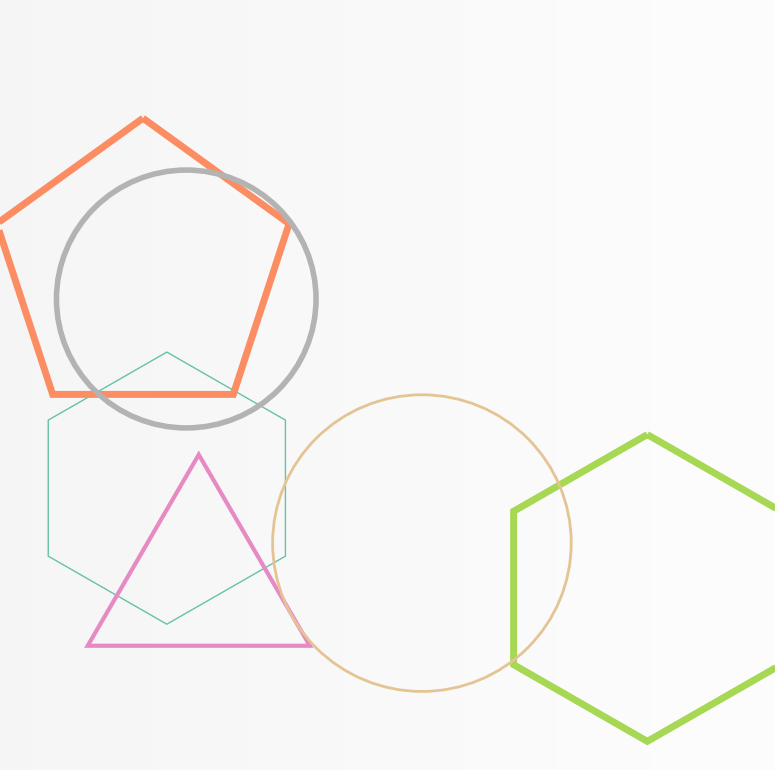[{"shape": "hexagon", "thickness": 0.5, "radius": 0.88, "center": [0.215, 0.366]}, {"shape": "pentagon", "thickness": 2.5, "radius": 0.99, "center": [0.184, 0.648]}, {"shape": "triangle", "thickness": 1.5, "radius": 0.83, "center": [0.256, 0.244]}, {"shape": "hexagon", "thickness": 2.5, "radius": 1.0, "center": [0.835, 0.236]}, {"shape": "circle", "thickness": 1, "radius": 0.96, "center": [0.544, 0.295]}, {"shape": "circle", "thickness": 2, "radius": 0.84, "center": [0.24, 0.612]}]